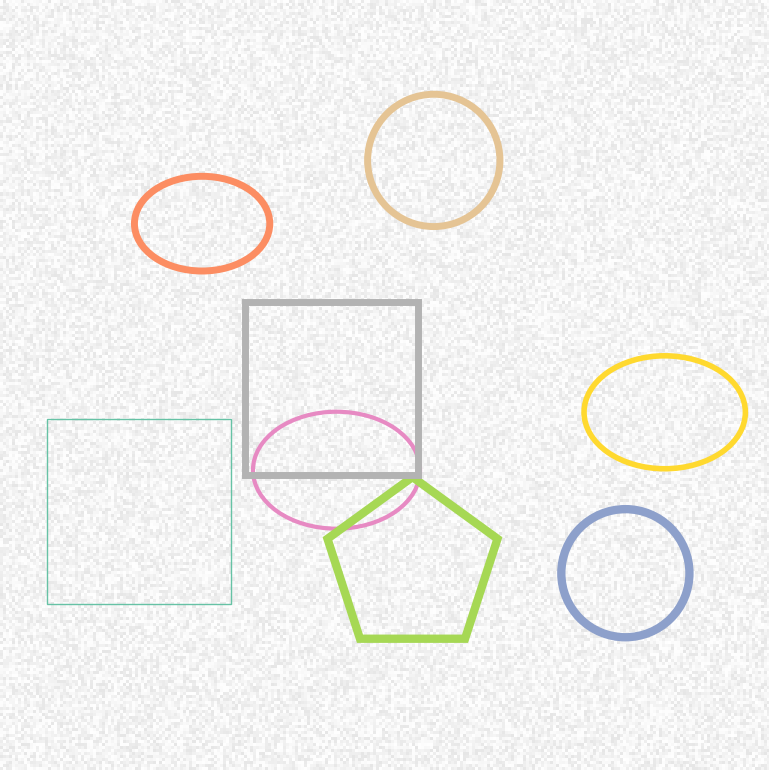[{"shape": "square", "thickness": 0.5, "radius": 0.6, "center": [0.18, 0.336]}, {"shape": "oval", "thickness": 2.5, "radius": 0.44, "center": [0.262, 0.71]}, {"shape": "circle", "thickness": 3, "radius": 0.42, "center": [0.812, 0.256]}, {"shape": "oval", "thickness": 1.5, "radius": 0.54, "center": [0.437, 0.389]}, {"shape": "pentagon", "thickness": 3, "radius": 0.58, "center": [0.536, 0.264]}, {"shape": "oval", "thickness": 2, "radius": 0.52, "center": [0.863, 0.465]}, {"shape": "circle", "thickness": 2.5, "radius": 0.43, "center": [0.563, 0.792]}, {"shape": "square", "thickness": 2.5, "radius": 0.56, "center": [0.431, 0.495]}]